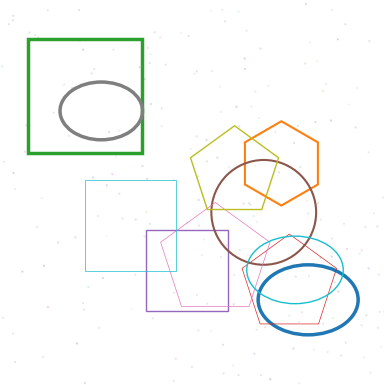[{"shape": "oval", "thickness": 2.5, "radius": 0.65, "center": [0.8, 0.221]}, {"shape": "hexagon", "thickness": 1.5, "radius": 0.55, "center": [0.731, 0.576]}, {"shape": "square", "thickness": 2.5, "radius": 0.74, "center": [0.221, 0.751]}, {"shape": "pentagon", "thickness": 0.5, "radius": 0.65, "center": [0.751, 0.263]}, {"shape": "square", "thickness": 1, "radius": 0.53, "center": [0.486, 0.297]}, {"shape": "circle", "thickness": 1.5, "radius": 0.68, "center": [0.685, 0.448]}, {"shape": "pentagon", "thickness": 0.5, "radius": 0.75, "center": [0.559, 0.325]}, {"shape": "oval", "thickness": 2.5, "radius": 0.54, "center": [0.263, 0.712]}, {"shape": "pentagon", "thickness": 1, "radius": 0.6, "center": [0.609, 0.553]}, {"shape": "oval", "thickness": 1, "radius": 0.63, "center": [0.766, 0.299]}, {"shape": "square", "thickness": 0.5, "radius": 0.59, "center": [0.34, 0.415]}]